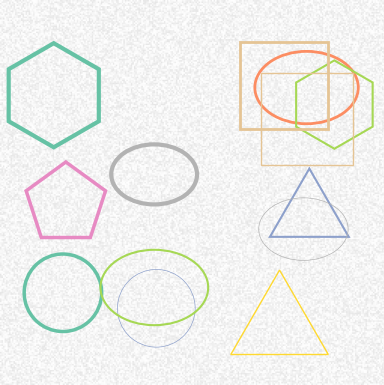[{"shape": "hexagon", "thickness": 3, "radius": 0.68, "center": [0.14, 0.753]}, {"shape": "circle", "thickness": 2.5, "radius": 0.5, "center": [0.163, 0.24]}, {"shape": "oval", "thickness": 2, "radius": 0.67, "center": [0.796, 0.773]}, {"shape": "triangle", "thickness": 1.5, "radius": 0.59, "center": [0.803, 0.444]}, {"shape": "circle", "thickness": 0.5, "radius": 0.5, "center": [0.406, 0.199]}, {"shape": "pentagon", "thickness": 2.5, "radius": 0.54, "center": [0.171, 0.471]}, {"shape": "hexagon", "thickness": 1.5, "radius": 0.57, "center": [0.869, 0.728]}, {"shape": "oval", "thickness": 1.5, "radius": 0.7, "center": [0.401, 0.253]}, {"shape": "triangle", "thickness": 1, "radius": 0.73, "center": [0.726, 0.152]}, {"shape": "square", "thickness": 2, "radius": 0.57, "center": [0.738, 0.778]}, {"shape": "square", "thickness": 1, "radius": 0.6, "center": [0.798, 0.691]}, {"shape": "oval", "thickness": 0.5, "radius": 0.58, "center": [0.788, 0.405]}, {"shape": "oval", "thickness": 3, "radius": 0.56, "center": [0.4, 0.547]}]